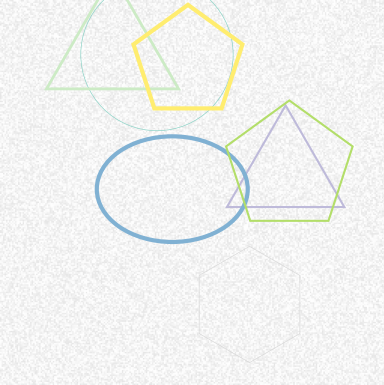[{"shape": "circle", "thickness": 0.5, "radius": 0.99, "center": [0.408, 0.858]}, {"shape": "triangle", "thickness": 1.5, "radius": 0.88, "center": [0.742, 0.55]}, {"shape": "oval", "thickness": 3, "radius": 0.98, "center": [0.447, 0.509]}, {"shape": "pentagon", "thickness": 1.5, "radius": 0.86, "center": [0.752, 0.566]}, {"shape": "hexagon", "thickness": 0.5, "radius": 0.75, "center": [0.648, 0.209]}, {"shape": "triangle", "thickness": 2, "radius": 0.99, "center": [0.292, 0.868]}, {"shape": "pentagon", "thickness": 3, "radius": 0.74, "center": [0.488, 0.839]}]